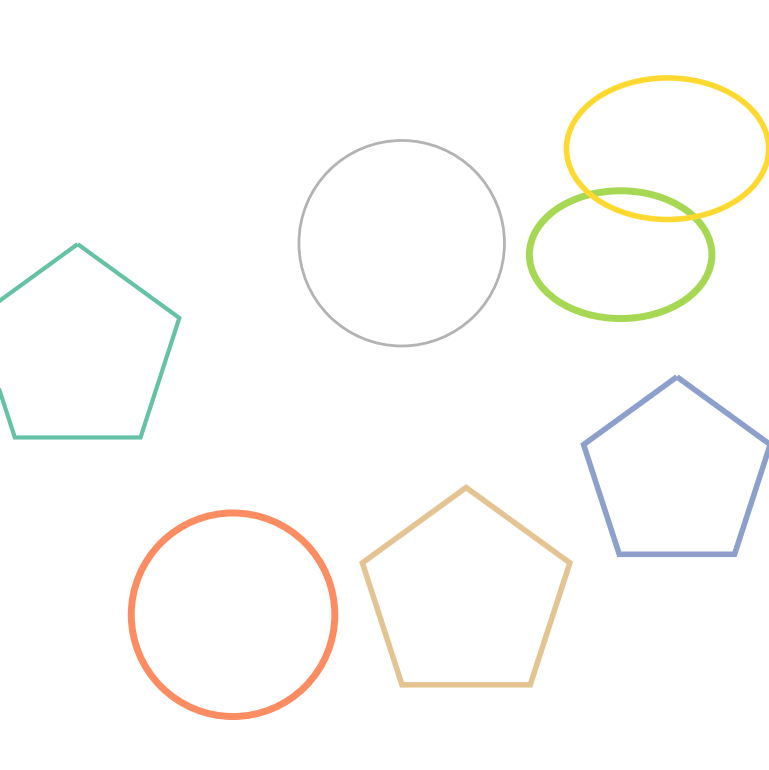[{"shape": "pentagon", "thickness": 1.5, "radius": 0.69, "center": [0.101, 0.544]}, {"shape": "circle", "thickness": 2.5, "radius": 0.66, "center": [0.303, 0.202]}, {"shape": "pentagon", "thickness": 2, "radius": 0.64, "center": [0.879, 0.383]}, {"shape": "oval", "thickness": 2.5, "radius": 0.59, "center": [0.806, 0.669]}, {"shape": "oval", "thickness": 2, "radius": 0.66, "center": [0.867, 0.807]}, {"shape": "pentagon", "thickness": 2, "radius": 0.71, "center": [0.605, 0.225]}, {"shape": "circle", "thickness": 1, "radius": 0.67, "center": [0.522, 0.684]}]